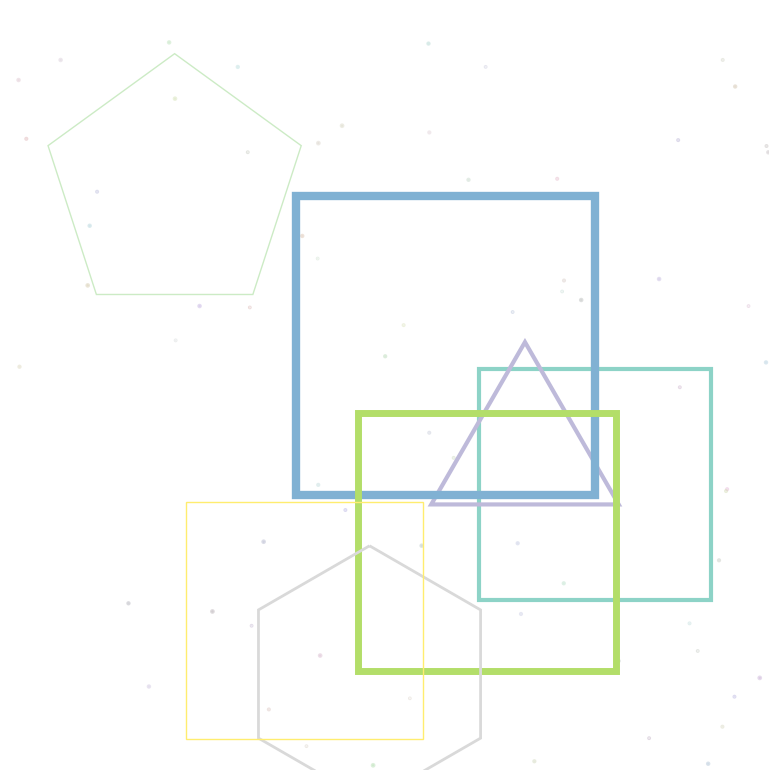[{"shape": "square", "thickness": 1.5, "radius": 0.75, "center": [0.773, 0.371]}, {"shape": "triangle", "thickness": 1.5, "radius": 0.7, "center": [0.682, 0.415]}, {"shape": "square", "thickness": 3, "radius": 0.97, "center": [0.579, 0.551]}, {"shape": "square", "thickness": 2.5, "radius": 0.84, "center": [0.633, 0.296]}, {"shape": "hexagon", "thickness": 1, "radius": 0.83, "center": [0.48, 0.125]}, {"shape": "pentagon", "thickness": 0.5, "radius": 0.86, "center": [0.227, 0.757]}, {"shape": "square", "thickness": 0.5, "radius": 0.77, "center": [0.396, 0.194]}]